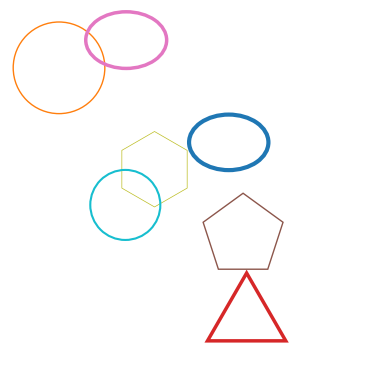[{"shape": "oval", "thickness": 3, "radius": 0.52, "center": [0.594, 0.63]}, {"shape": "circle", "thickness": 1, "radius": 0.59, "center": [0.153, 0.824]}, {"shape": "triangle", "thickness": 2.5, "radius": 0.59, "center": [0.641, 0.173]}, {"shape": "pentagon", "thickness": 1, "radius": 0.55, "center": [0.631, 0.389]}, {"shape": "oval", "thickness": 2.5, "radius": 0.53, "center": [0.328, 0.896]}, {"shape": "hexagon", "thickness": 0.5, "radius": 0.49, "center": [0.401, 0.56]}, {"shape": "circle", "thickness": 1.5, "radius": 0.45, "center": [0.325, 0.468]}]